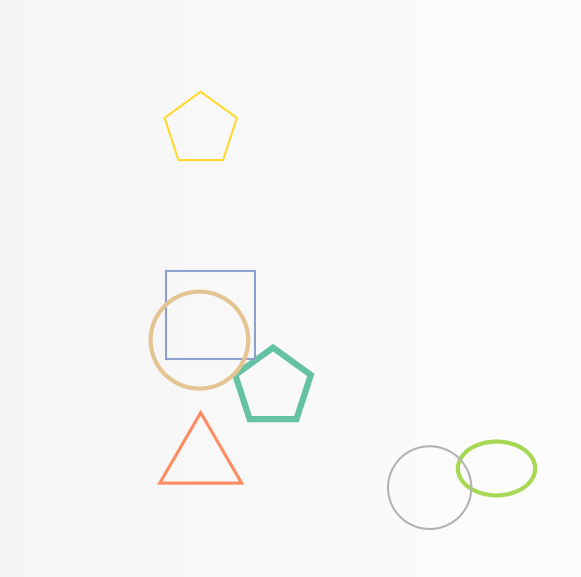[{"shape": "pentagon", "thickness": 3, "radius": 0.34, "center": [0.47, 0.329]}, {"shape": "triangle", "thickness": 1.5, "radius": 0.41, "center": [0.345, 0.203]}, {"shape": "square", "thickness": 1, "radius": 0.38, "center": [0.362, 0.454]}, {"shape": "oval", "thickness": 2, "radius": 0.33, "center": [0.854, 0.188]}, {"shape": "pentagon", "thickness": 1, "radius": 0.33, "center": [0.345, 0.775]}, {"shape": "circle", "thickness": 2, "radius": 0.42, "center": [0.343, 0.41]}, {"shape": "circle", "thickness": 1, "radius": 0.36, "center": [0.739, 0.155]}]